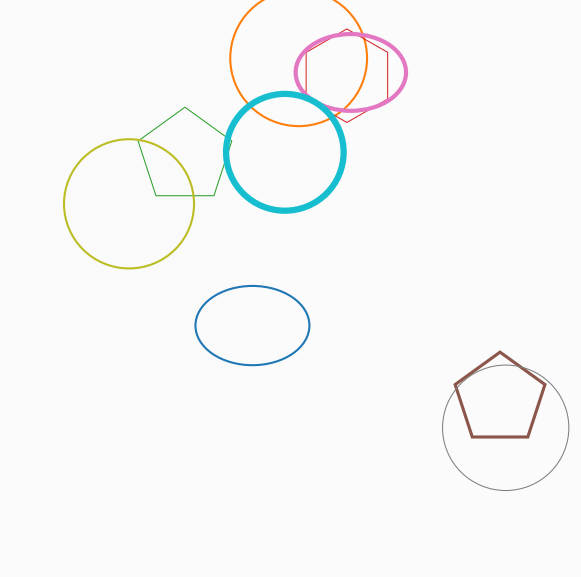[{"shape": "oval", "thickness": 1, "radius": 0.49, "center": [0.434, 0.435]}, {"shape": "circle", "thickness": 1, "radius": 0.59, "center": [0.514, 0.898]}, {"shape": "pentagon", "thickness": 0.5, "radius": 0.42, "center": [0.318, 0.729]}, {"shape": "hexagon", "thickness": 0.5, "radius": 0.4, "center": [0.597, 0.868]}, {"shape": "pentagon", "thickness": 1.5, "radius": 0.41, "center": [0.86, 0.308]}, {"shape": "oval", "thickness": 2, "radius": 0.47, "center": [0.604, 0.874]}, {"shape": "circle", "thickness": 0.5, "radius": 0.54, "center": [0.87, 0.258]}, {"shape": "circle", "thickness": 1, "radius": 0.56, "center": [0.222, 0.646]}, {"shape": "circle", "thickness": 3, "radius": 0.51, "center": [0.49, 0.735]}]